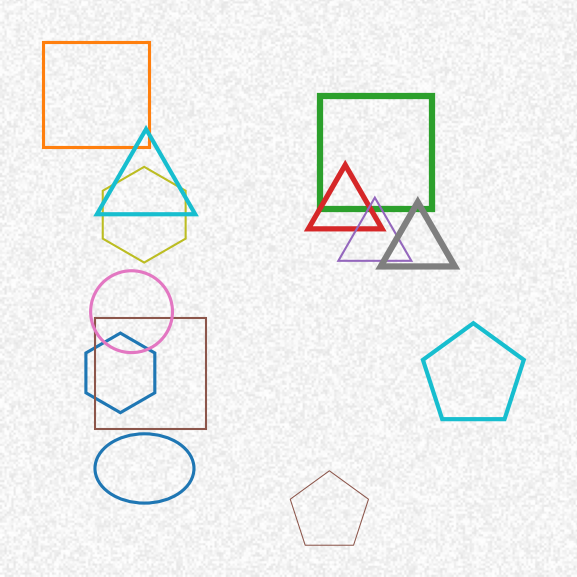[{"shape": "oval", "thickness": 1.5, "radius": 0.43, "center": [0.25, 0.188]}, {"shape": "hexagon", "thickness": 1.5, "radius": 0.34, "center": [0.208, 0.353]}, {"shape": "square", "thickness": 1.5, "radius": 0.46, "center": [0.166, 0.835]}, {"shape": "square", "thickness": 3, "radius": 0.49, "center": [0.651, 0.735]}, {"shape": "triangle", "thickness": 2.5, "radius": 0.37, "center": [0.598, 0.64]}, {"shape": "triangle", "thickness": 1, "radius": 0.36, "center": [0.649, 0.584]}, {"shape": "pentagon", "thickness": 0.5, "radius": 0.36, "center": [0.57, 0.113]}, {"shape": "square", "thickness": 1, "radius": 0.48, "center": [0.26, 0.352]}, {"shape": "circle", "thickness": 1.5, "radius": 0.35, "center": [0.228, 0.459]}, {"shape": "triangle", "thickness": 3, "radius": 0.37, "center": [0.723, 0.575]}, {"shape": "hexagon", "thickness": 1, "radius": 0.41, "center": [0.25, 0.627]}, {"shape": "triangle", "thickness": 2, "radius": 0.49, "center": [0.253, 0.677]}, {"shape": "pentagon", "thickness": 2, "radius": 0.46, "center": [0.82, 0.348]}]